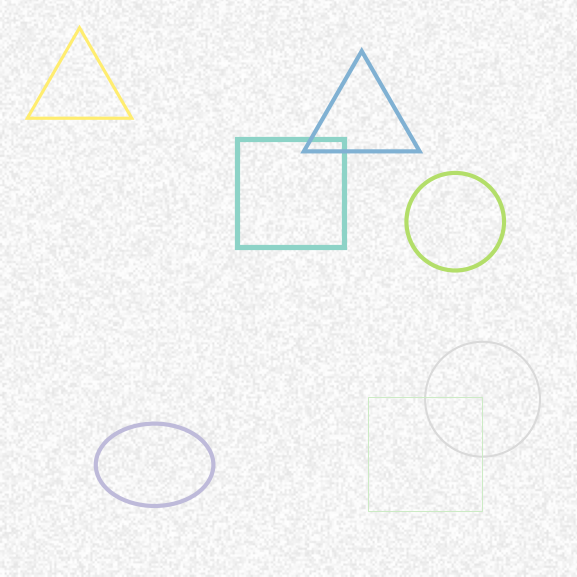[{"shape": "square", "thickness": 2.5, "radius": 0.47, "center": [0.503, 0.665]}, {"shape": "oval", "thickness": 2, "radius": 0.51, "center": [0.268, 0.194]}, {"shape": "triangle", "thickness": 2, "radius": 0.58, "center": [0.626, 0.795]}, {"shape": "circle", "thickness": 2, "radius": 0.42, "center": [0.788, 0.615]}, {"shape": "circle", "thickness": 1, "radius": 0.5, "center": [0.836, 0.308]}, {"shape": "square", "thickness": 0.5, "radius": 0.5, "center": [0.736, 0.213]}, {"shape": "triangle", "thickness": 1.5, "radius": 0.52, "center": [0.138, 0.847]}]